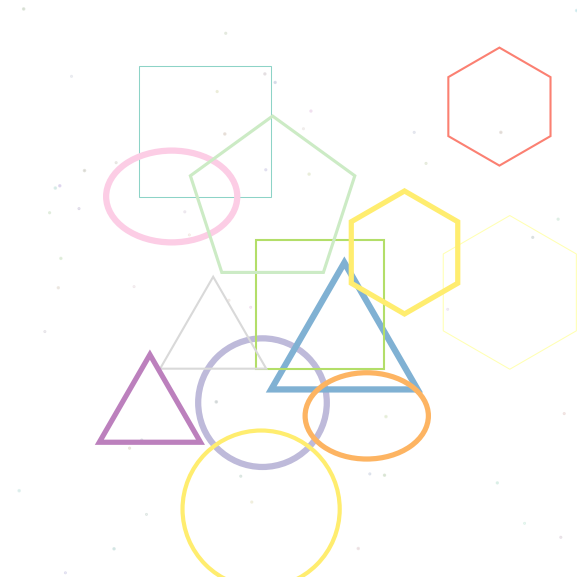[{"shape": "square", "thickness": 0.5, "radius": 0.57, "center": [0.355, 0.772]}, {"shape": "hexagon", "thickness": 0.5, "radius": 0.67, "center": [0.883, 0.493]}, {"shape": "circle", "thickness": 3, "radius": 0.56, "center": [0.455, 0.302]}, {"shape": "hexagon", "thickness": 1, "radius": 0.51, "center": [0.865, 0.815]}, {"shape": "triangle", "thickness": 3, "radius": 0.73, "center": [0.596, 0.398]}, {"shape": "oval", "thickness": 2.5, "radius": 0.53, "center": [0.635, 0.279]}, {"shape": "square", "thickness": 1, "radius": 0.56, "center": [0.554, 0.472]}, {"shape": "oval", "thickness": 3, "radius": 0.57, "center": [0.297, 0.659]}, {"shape": "triangle", "thickness": 1, "radius": 0.53, "center": [0.369, 0.414]}, {"shape": "triangle", "thickness": 2.5, "radius": 0.51, "center": [0.26, 0.284]}, {"shape": "pentagon", "thickness": 1.5, "radius": 0.75, "center": [0.472, 0.649]}, {"shape": "hexagon", "thickness": 2.5, "radius": 0.53, "center": [0.7, 0.562]}, {"shape": "circle", "thickness": 2, "radius": 0.68, "center": [0.452, 0.118]}]